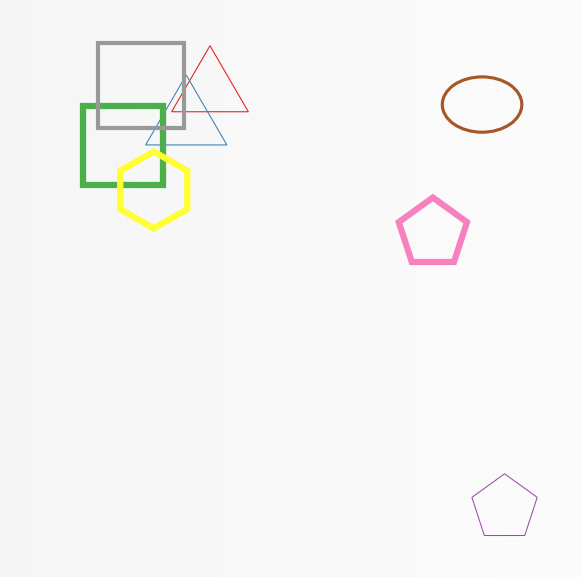[{"shape": "triangle", "thickness": 0.5, "radius": 0.38, "center": [0.361, 0.844]}, {"shape": "triangle", "thickness": 0.5, "radius": 0.4, "center": [0.32, 0.788]}, {"shape": "square", "thickness": 3, "radius": 0.34, "center": [0.211, 0.747]}, {"shape": "pentagon", "thickness": 0.5, "radius": 0.3, "center": [0.868, 0.12]}, {"shape": "hexagon", "thickness": 3, "radius": 0.33, "center": [0.265, 0.67]}, {"shape": "oval", "thickness": 1.5, "radius": 0.34, "center": [0.829, 0.818]}, {"shape": "pentagon", "thickness": 3, "radius": 0.31, "center": [0.745, 0.595]}, {"shape": "square", "thickness": 2, "radius": 0.37, "center": [0.242, 0.85]}]